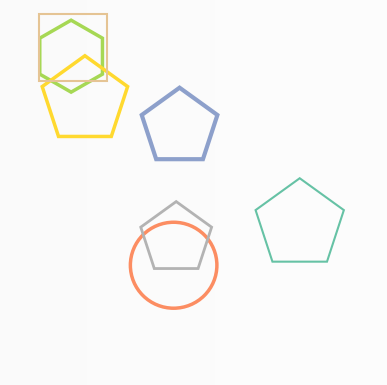[{"shape": "pentagon", "thickness": 1.5, "radius": 0.6, "center": [0.773, 0.417]}, {"shape": "circle", "thickness": 2.5, "radius": 0.56, "center": [0.448, 0.311]}, {"shape": "pentagon", "thickness": 3, "radius": 0.51, "center": [0.463, 0.67]}, {"shape": "hexagon", "thickness": 2.5, "radius": 0.47, "center": [0.184, 0.854]}, {"shape": "pentagon", "thickness": 2.5, "radius": 0.58, "center": [0.219, 0.739]}, {"shape": "square", "thickness": 1.5, "radius": 0.44, "center": [0.188, 0.876]}, {"shape": "pentagon", "thickness": 2, "radius": 0.48, "center": [0.455, 0.38]}]